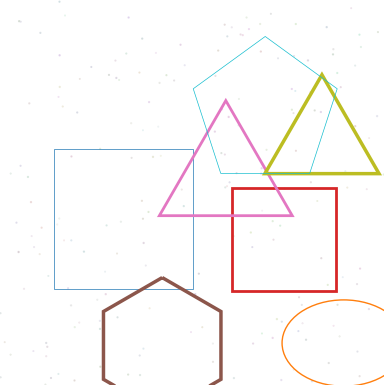[{"shape": "square", "thickness": 0.5, "radius": 0.91, "center": [0.321, 0.431]}, {"shape": "oval", "thickness": 1, "radius": 0.8, "center": [0.893, 0.109]}, {"shape": "square", "thickness": 2, "radius": 0.67, "center": [0.738, 0.378]}, {"shape": "hexagon", "thickness": 2.5, "radius": 0.88, "center": [0.421, 0.103]}, {"shape": "triangle", "thickness": 2, "radius": 1.0, "center": [0.587, 0.539]}, {"shape": "triangle", "thickness": 2.5, "radius": 0.86, "center": [0.836, 0.635]}, {"shape": "pentagon", "thickness": 0.5, "radius": 0.98, "center": [0.689, 0.709]}]